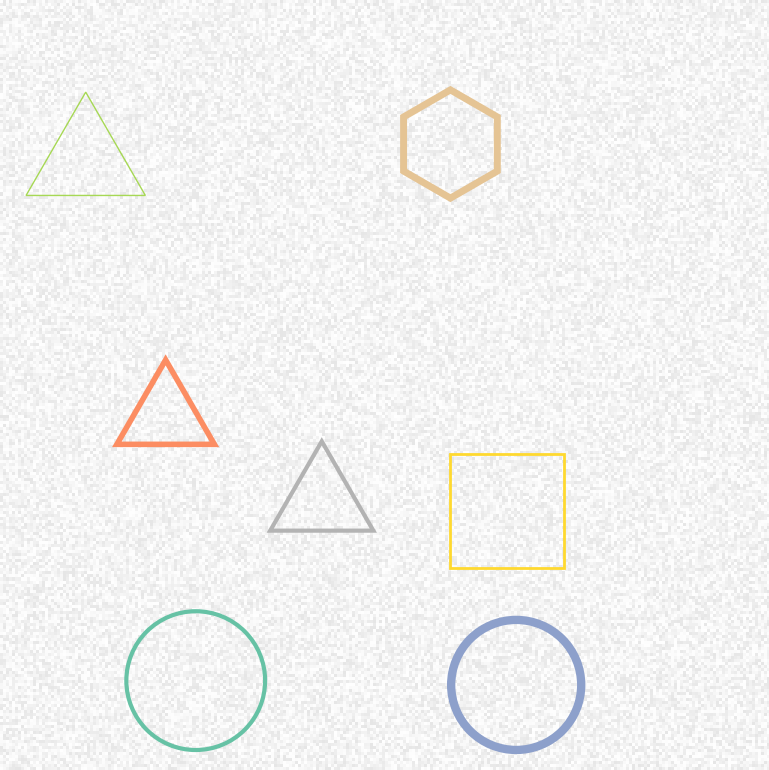[{"shape": "circle", "thickness": 1.5, "radius": 0.45, "center": [0.254, 0.116]}, {"shape": "triangle", "thickness": 2, "radius": 0.37, "center": [0.215, 0.459]}, {"shape": "circle", "thickness": 3, "radius": 0.42, "center": [0.67, 0.11]}, {"shape": "triangle", "thickness": 0.5, "radius": 0.45, "center": [0.111, 0.791]}, {"shape": "square", "thickness": 1, "radius": 0.37, "center": [0.658, 0.337]}, {"shape": "hexagon", "thickness": 2.5, "radius": 0.35, "center": [0.585, 0.813]}, {"shape": "triangle", "thickness": 1.5, "radius": 0.39, "center": [0.418, 0.35]}]